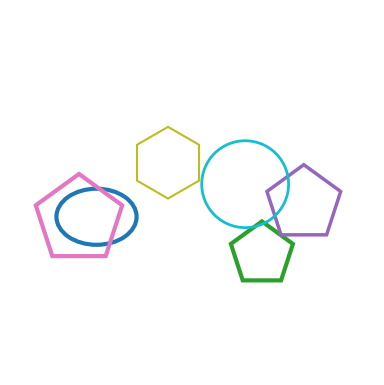[{"shape": "oval", "thickness": 3, "radius": 0.52, "center": [0.251, 0.437]}, {"shape": "pentagon", "thickness": 3, "radius": 0.42, "center": [0.68, 0.34]}, {"shape": "pentagon", "thickness": 2.5, "radius": 0.5, "center": [0.789, 0.472]}, {"shape": "pentagon", "thickness": 3, "radius": 0.59, "center": [0.205, 0.43]}, {"shape": "hexagon", "thickness": 1.5, "radius": 0.47, "center": [0.436, 0.577]}, {"shape": "circle", "thickness": 2, "radius": 0.56, "center": [0.637, 0.522]}]